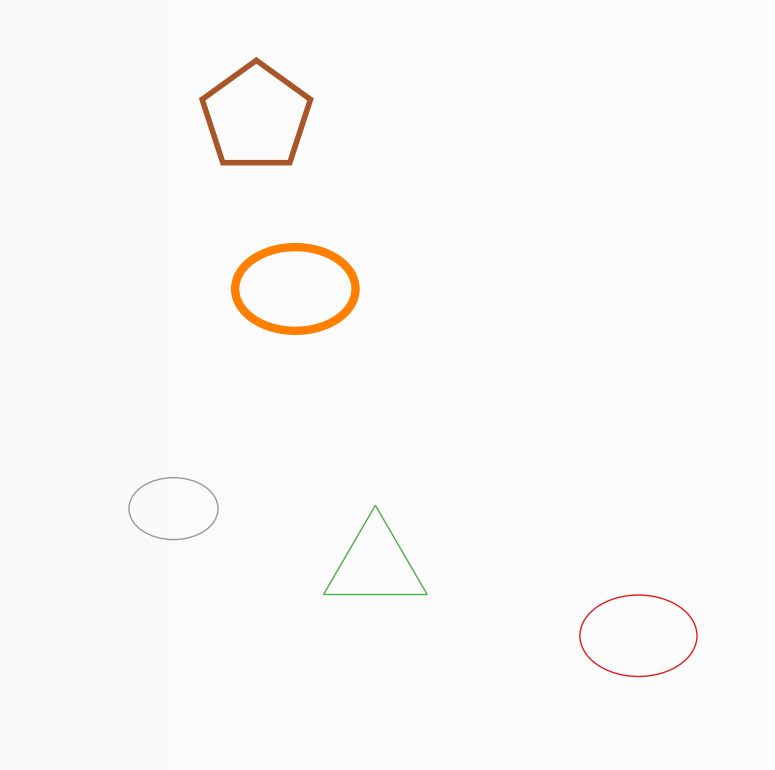[{"shape": "oval", "thickness": 0.5, "radius": 0.38, "center": [0.824, 0.174]}, {"shape": "triangle", "thickness": 0.5, "radius": 0.39, "center": [0.484, 0.267]}, {"shape": "oval", "thickness": 3, "radius": 0.39, "center": [0.381, 0.625]}, {"shape": "pentagon", "thickness": 2, "radius": 0.37, "center": [0.331, 0.848]}, {"shape": "oval", "thickness": 0.5, "radius": 0.29, "center": [0.224, 0.339]}]